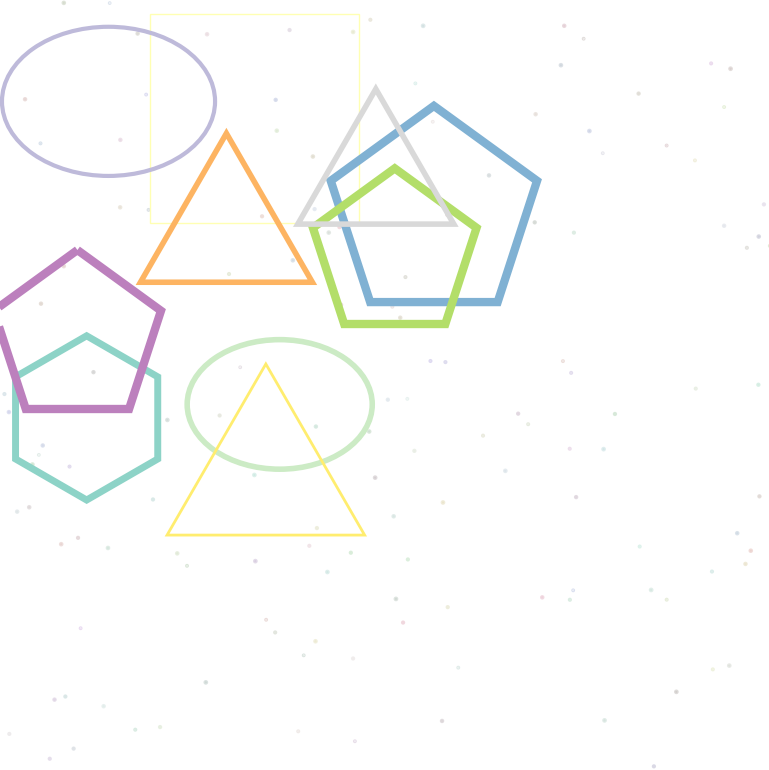[{"shape": "hexagon", "thickness": 2.5, "radius": 0.53, "center": [0.113, 0.457]}, {"shape": "square", "thickness": 0.5, "radius": 0.68, "center": [0.33, 0.846]}, {"shape": "oval", "thickness": 1.5, "radius": 0.69, "center": [0.141, 0.868]}, {"shape": "pentagon", "thickness": 3, "radius": 0.7, "center": [0.564, 0.722]}, {"shape": "triangle", "thickness": 2, "radius": 0.64, "center": [0.294, 0.698]}, {"shape": "pentagon", "thickness": 3, "radius": 0.56, "center": [0.513, 0.67]}, {"shape": "triangle", "thickness": 2, "radius": 0.58, "center": [0.488, 0.767]}, {"shape": "pentagon", "thickness": 3, "radius": 0.57, "center": [0.101, 0.561]}, {"shape": "oval", "thickness": 2, "radius": 0.6, "center": [0.363, 0.475]}, {"shape": "triangle", "thickness": 1, "radius": 0.74, "center": [0.345, 0.379]}]